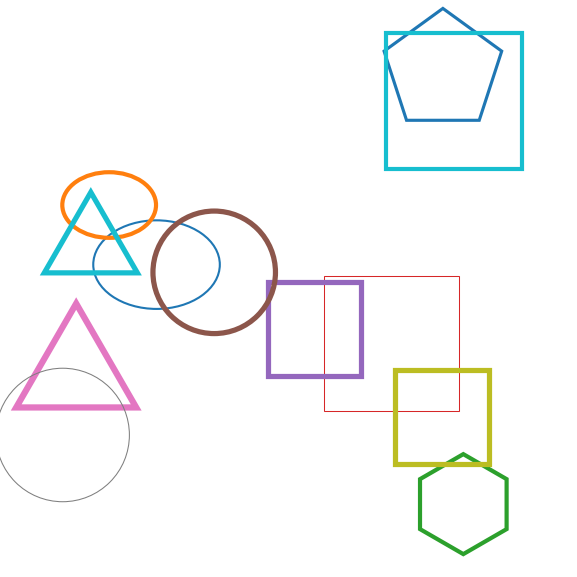[{"shape": "oval", "thickness": 1, "radius": 0.55, "center": [0.271, 0.541]}, {"shape": "pentagon", "thickness": 1.5, "radius": 0.54, "center": [0.767, 0.877]}, {"shape": "oval", "thickness": 2, "radius": 0.41, "center": [0.189, 0.644]}, {"shape": "hexagon", "thickness": 2, "radius": 0.43, "center": [0.802, 0.126]}, {"shape": "square", "thickness": 0.5, "radius": 0.58, "center": [0.677, 0.404]}, {"shape": "square", "thickness": 2.5, "radius": 0.4, "center": [0.545, 0.43]}, {"shape": "circle", "thickness": 2.5, "radius": 0.53, "center": [0.371, 0.528]}, {"shape": "triangle", "thickness": 3, "radius": 0.6, "center": [0.132, 0.354]}, {"shape": "circle", "thickness": 0.5, "radius": 0.58, "center": [0.108, 0.246]}, {"shape": "square", "thickness": 2.5, "radius": 0.41, "center": [0.765, 0.276]}, {"shape": "triangle", "thickness": 2.5, "radius": 0.47, "center": [0.157, 0.573]}, {"shape": "square", "thickness": 2, "radius": 0.59, "center": [0.786, 0.824]}]